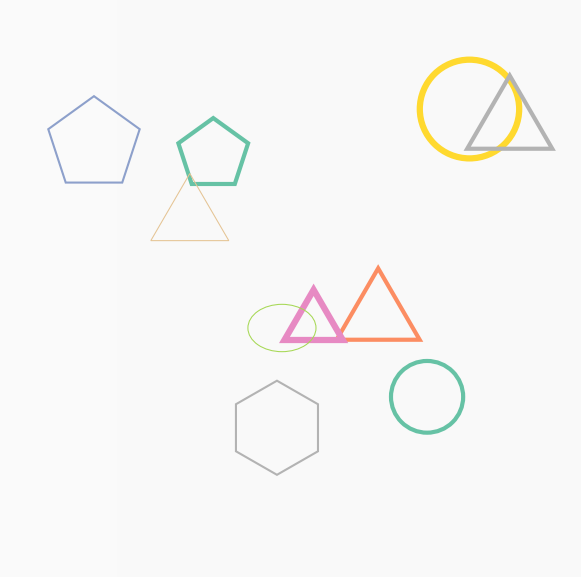[{"shape": "circle", "thickness": 2, "radius": 0.31, "center": [0.735, 0.312]}, {"shape": "pentagon", "thickness": 2, "radius": 0.32, "center": [0.367, 0.732]}, {"shape": "triangle", "thickness": 2, "radius": 0.41, "center": [0.651, 0.452]}, {"shape": "pentagon", "thickness": 1, "radius": 0.41, "center": [0.162, 0.75]}, {"shape": "triangle", "thickness": 3, "radius": 0.29, "center": [0.54, 0.439]}, {"shape": "oval", "thickness": 0.5, "radius": 0.29, "center": [0.485, 0.431]}, {"shape": "circle", "thickness": 3, "radius": 0.43, "center": [0.808, 0.81]}, {"shape": "triangle", "thickness": 0.5, "radius": 0.39, "center": [0.327, 0.621]}, {"shape": "hexagon", "thickness": 1, "radius": 0.41, "center": [0.476, 0.258]}, {"shape": "triangle", "thickness": 2, "radius": 0.42, "center": [0.877, 0.784]}]